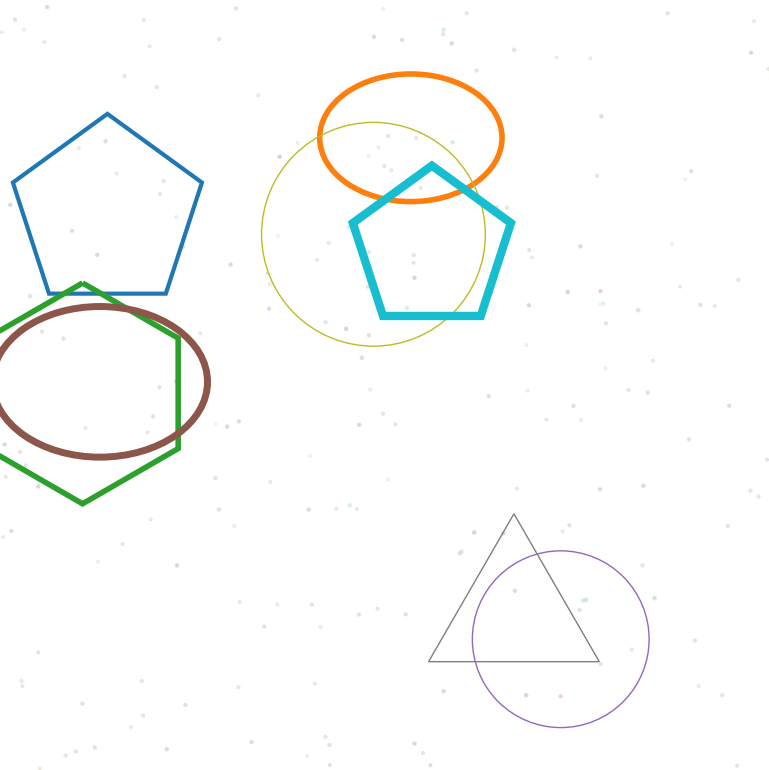[{"shape": "pentagon", "thickness": 1.5, "radius": 0.65, "center": [0.139, 0.723]}, {"shape": "oval", "thickness": 2, "radius": 0.59, "center": [0.534, 0.821]}, {"shape": "hexagon", "thickness": 2, "radius": 0.72, "center": [0.107, 0.489]}, {"shape": "circle", "thickness": 0.5, "radius": 0.57, "center": [0.728, 0.17]}, {"shape": "oval", "thickness": 2.5, "radius": 0.7, "center": [0.13, 0.504]}, {"shape": "triangle", "thickness": 0.5, "radius": 0.64, "center": [0.667, 0.205]}, {"shape": "circle", "thickness": 0.5, "radius": 0.73, "center": [0.485, 0.696]}, {"shape": "pentagon", "thickness": 3, "radius": 0.54, "center": [0.561, 0.677]}]